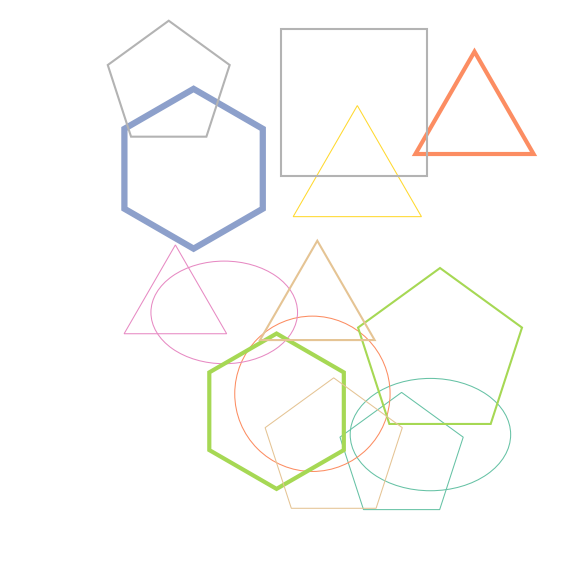[{"shape": "oval", "thickness": 0.5, "radius": 0.69, "center": [0.745, 0.247]}, {"shape": "pentagon", "thickness": 0.5, "radius": 0.56, "center": [0.695, 0.207]}, {"shape": "circle", "thickness": 0.5, "radius": 0.67, "center": [0.541, 0.317]}, {"shape": "triangle", "thickness": 2, "radius": 0.59, "center": [0.822, 0.792]}, {"shape": "hexagon", "thickness": 3, "radius": 0.69, "center": [0.335, 0.707]}, {"shape": "oval", "thickness": 0.5, "radius": 0.63, "center": [0.388, 0.458]}, {"shape": "triangle", "thickness": 0.5, "radius": 0.51, "center": [0.304, 0.472]}, {"shape": "hexagon", "thickness": 2, "radius": 0.67, "center": [0.479, 0.287]}, {"shape": "pentagon", "thickness": 1, "radius": 0.75, "center": [0.762, 0.386]}, {"shape": "triangle", "thickness": 0.5, "radius": 0.64, "center": [0.619, 0.688]}, {"shape": "triangle", "thickness": 1, "radius": 0.57, "center": [0.549, 0.468]}, {"shape": "pentagon", "thickness": 0.5, "radius": 0.62, "center": [0.578, 0.22]}, {"shape": "pentagon", "thickness": 1, "radius": 0.55, "center": [0.292, 0.852]}, {"shape": "square", "thickness": 1, "radius": 0.64, "center": [0.613, 0.822]}]